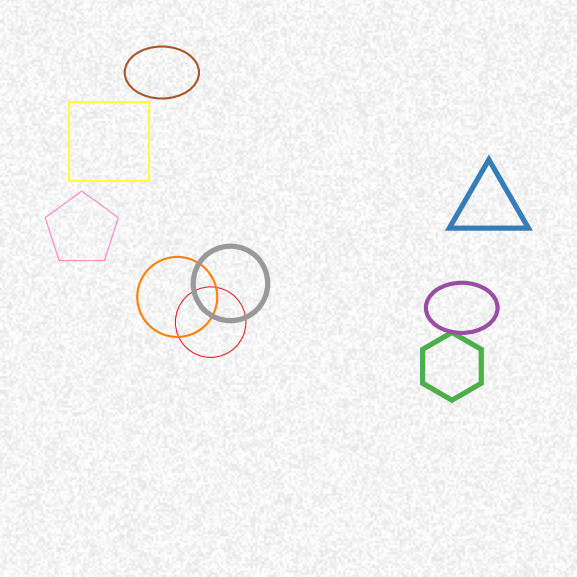[{"shape": "circle", "thickness": 0.5, "radius": 0.31, "center": [0.365, 0.441]}, {"shape": "triangle", "thickness": 2.5, "radius": 0.4, "center": [0.847, 0.644]}, {"shape": "hexagon", "thickness": 2.5, "radius": 0.29, "center": [0.783, 0.365]}, {"shape": "oval", "thickness": 2, "radius": 0.31, "center": [0.8, 0.466]}, {"shape": "circle", "thickness": 1, "radius": 0.35, "center": [0.307, 0.485]}, {"shape": "square", "thickness": 1, "radius": 0.35, "center": [0.189, 0.754]}, {"shape": "oval", "thickness": 1, "radius": 0.32, "center": [0.28, 0.874]}, {"shape": "pentagon", "thickness": 0.5, "radius": 0.33, "center": [0.142, 0.602]}, {"shape": "circle", "thickness": 2.5, "radius": 0.32, "center": [0.399, 0.508]}]